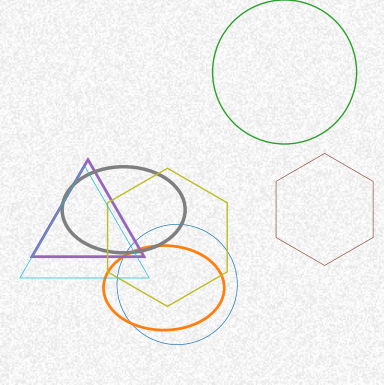[{"shape": "circle", "thickness": 0.5, "radius": 0.78, "center": [0.46, 0.261]}, {"shape": "oval", "thickness": 2, "radius": 0.78, "center": [0.426, 0.252]}, {"shape": "circle", "thickness": 1, "radius": 0.94, "center": [0.739, 0.813]}, {"shape": "triangle", "thickness": 2, "radius": 0.84, "center": [0.228, 0.417]}, {"shape": "hexagon", "thickness": 0.5, "radius": 0.73, "center": [0.843, 0.456]}, {"shape": "oval", "thickness": 2.5, "radius": 0.8, "center": [0.321, 0.455]}, {"shape": "hexagon", "thickness": 1, "radius": 0.9, "center": [0.435, 0.384]}, {"shape": "triangle", "thickness": 0.5, "radius": 0.97, "center": [0.22, 0.375]}]